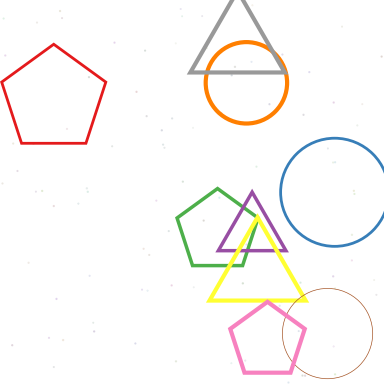[{"shape": "pentagon", "thickness": 2, "radius": 0.71, "center": [0.14, 0.743]}, {"shape": "circle", "thickness": 2, "radius": 0.7, "center": [0.869, 0.501]}, {"shape": "pentagon", "thickness": 2.5, "radius": 0.55, "center": [0.565, 0.4]}, {"shape": "triangle", "thickness": 2.5, "radius": 0.51, "center": [0.655, 0.4]}, {"shape": "circle", "thickness": 3, "radius": 0.53, "center": [0.64, 0.785]}, {"shape": "triangle", "thickness": 3, "radius": 0.72, "center": [0.669, 0.291]}, {"shape": "circle", "thickness": 0.5, "radius": 0.59, "center": [0.851, 0.134]}, {"shape": "pentagon", "thickness": 3, "radius": 0.51, "center": [0.695, 0.114]}, {"shape": "triangle", "thickness": 3, "radius": 0.71, "center": [0.617, 0.883]}]